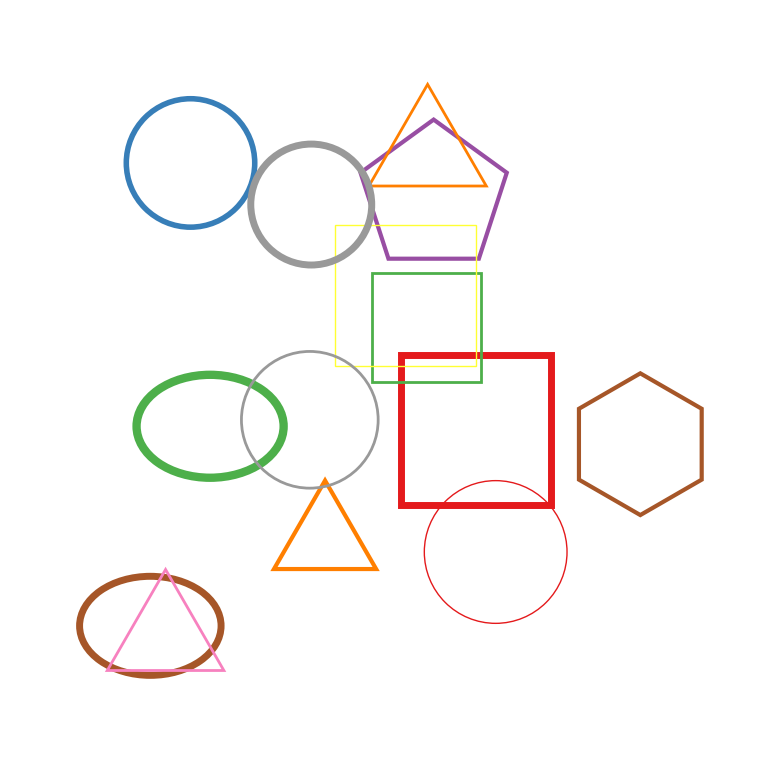[{"shape": "square", "thickness": 2.5, "radius": 0.48, "center": [0.618, 0.442]}, {"shape": "circle", "thickness": 0.5, "radius": 0.46, "center": [0.644, 0.283]}, {"shape": "circle", "thickness": 2, "radius": 0.42, "center": [0.247, 0.788]}, {"shape": "square", "thickness": 1, "radius": 0.35, "center": [0.554, 0.574]}, {"shape": "oval", "thickness": 3, "radius": 0.48, "center": [0.273, 0.446]}, {"shape": "pentagon", "thickness": 1.5, "radius": 0.5, "center": [0.563, 0.745]}, {"shape": "triangle", "thickness": 1, "radius": 0.44, "center": [0.555, 0.802]}, {"shape": "triangle", "thickness": 1.5, "radius": 0.38, "center": [0.422, 0.299]}, {"shape": "square", "thickness": 0.5, "radius": 0.46, "center": [0.527, 0.616]}, {"shape": "hexagon", "thickness": 1.5, "radius": 0.46, "center": [0.832, 0.423]}, {"shape": "oval", "thickness": 2.5, "radius": 0.46, "center": [0.195, 0.187]}, {"shape": "triangle", "thickness": 1, "radius": 0.44, "center": [0.215, 0.173]}, {"shape": "circle", "thickness": 1, "radius": 0.44, "center": [0.402, 0.455]}, {"shape": "circle", "thickness": 2.5, "radius": 0.39, "center": [0.404, 0.734]}]